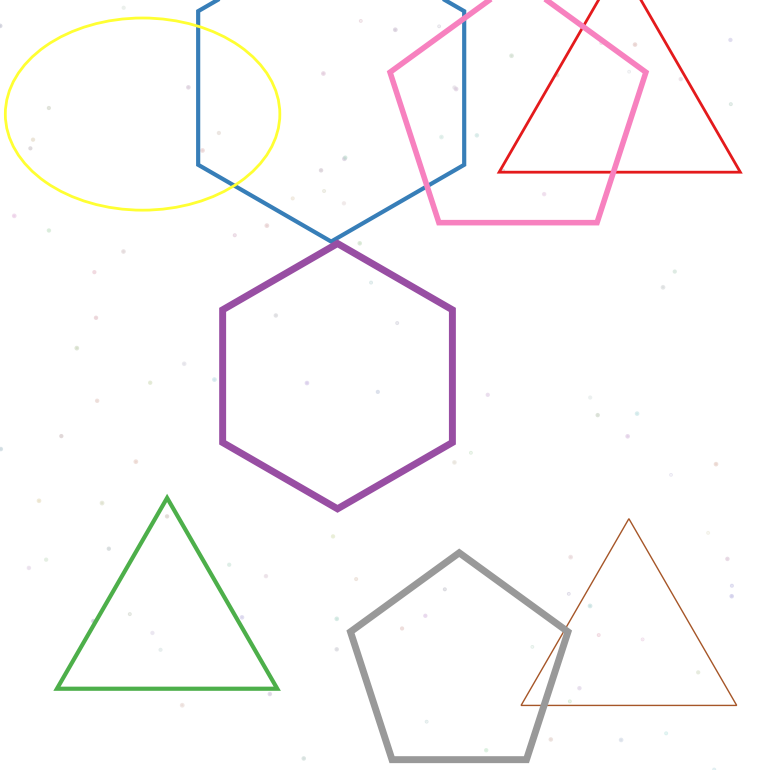[{"shape": "triangle", "thickness": 1, "radius": 0.9, "center": [0.805, 0.867]}, {"shape": "hexagon", "thickness": 1.5, "radius": 1.0, "center": [0.43, 0.886]}, {"shape": "triangle", "thickness": 1.5, "radius": 0.83, "center": [0.217, 0.188]}, {"shape": "hexagon", "thickness": 2.5, "radius": 0.86, "center": [0.438, 0.511]}, {"shape": "oval", "thickness": 1, "radius": 0.89, "center": [0.185, 0.852]}, {"shape": "triangle", "thickness": 0.5, "radius": 0.81, "center": [0.817, 0.165]}, {"shape": "pentagon", "thickness": 2, "radius": 0.87, "center": [0.673, 0.852]}, {"shape": "pentagon", "thickness": 2.5, "radius": 0.74, "center": [0.596, 0.134]}]